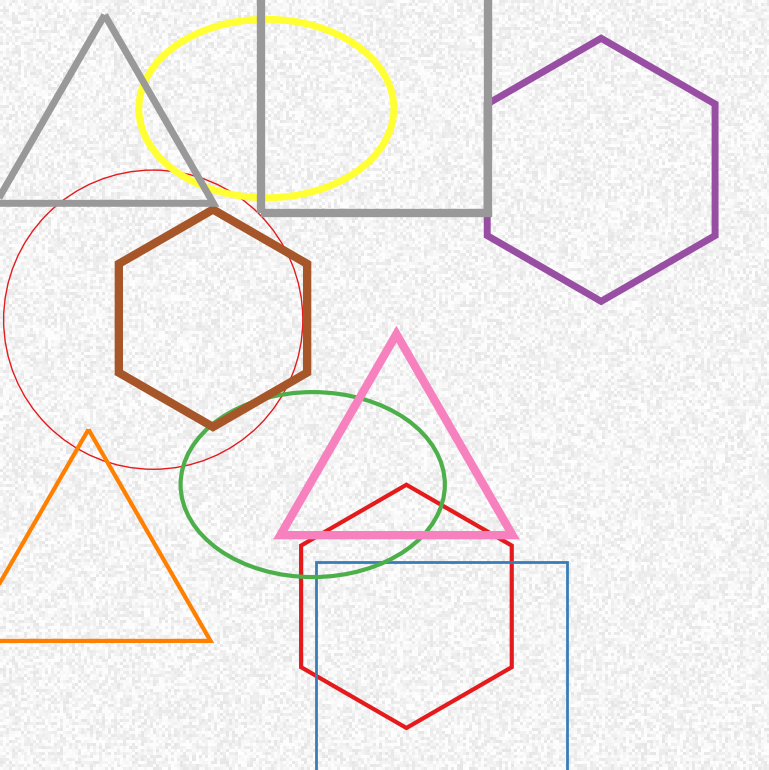[{"shape": "hexagon", "thickness": 1.5, "radius": 0.79, "center": [0.528, 0.213]}, {"shape": "circle", "thickness": 0.5, "radius": 0.97, "center": [0.199, 0.585]}, {"shape": "square", "thickness": 1, "radius": 0.82, "center": [0.573, 0.107]}, {"shape": "oval", "thickness": 1.5, "radius": 0.86, "center": [0.406, 0.371]}, {"shape": "hexagon", "thickness": 2.5, "radius": 0.85, "center": [0.781, 0.779]}, {"shape": "triangle", "thickness": 1.5, "radius": 0.92, "center": [0.115, 0.259]}, {"shape": "oval", "thickness": 2.5, "radius": 0.83, "center": [0.346, 0.859]}, {"shape": "hexagon", "thickness": 3, "radius": 0.71, "center": [0.277, 0.587]}, {"shape": "triangle", "thickness": 3, "radius": 0.87, "center": [0.515, 0.392]}, {"shape": "square", "thickness": 3, "radius": 0.74, "center": [0.486, 0.871]}, {"shape": "triangle", "thickness": 2.5, "radius": 0.82, "center": [0.136, 0.818]}]